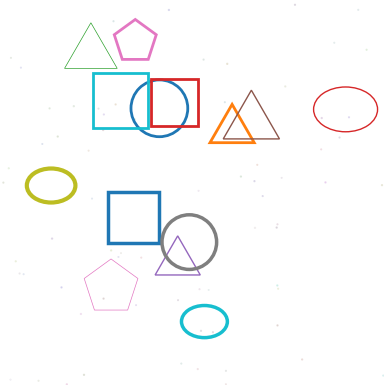[{"shape": "square", "thickness": 2.5, "radius": 0.33, "center": [0.347, 0.436]}, {"shape": "circle", "thickness": 2, "radius": 0.37, "center": [0.414, 0.719]}, {"shape": "triangle", "thickness": 2, "radius": 0.33, "center": [0.603, 0.663]}, {"shape": "triangle", "thickness": 0.5, "radius": 0.39, "center": [0.236, 0.862]}, {"shape": "square", "thickness": 2, "radius": 0.31, "center": [0.454, 0.734]}, {"shape": "oval", "thickness": 1, "radius": 0.42, "center": [0.898, 0.716]}, {"shape": "triangle", "thickness": 1, "radius": 0.34, "center": [0.462, 0.32]}, {"shape": "triangle", "thickness": 1, "radius": 0.42, "center": [0.653, 0.681]}, {"shape": "pentagon", "thickness": 2, "radius": 0.29, "center": [0.351, 0.892]}, {"shape": "pentagon", "thickness": 0.5, "radius": 0.37, "center": [0.288, 0.254]}, {"shape": "circle", "thickness": 2.5, "radius": 0.35, "center": [0.492, 0.371]}, {"shape": "oval", "thickness": 3, "radius": 0.32, "center": [0.133, 0.518]}, {"shape": "square", "thickness": 2, "radius": 0.36, "center": [0.313, 0.739]}, {"shape": "oval", "thickness": 2.5, "radius": 0.3, "center": [0.531, 0.165]}]